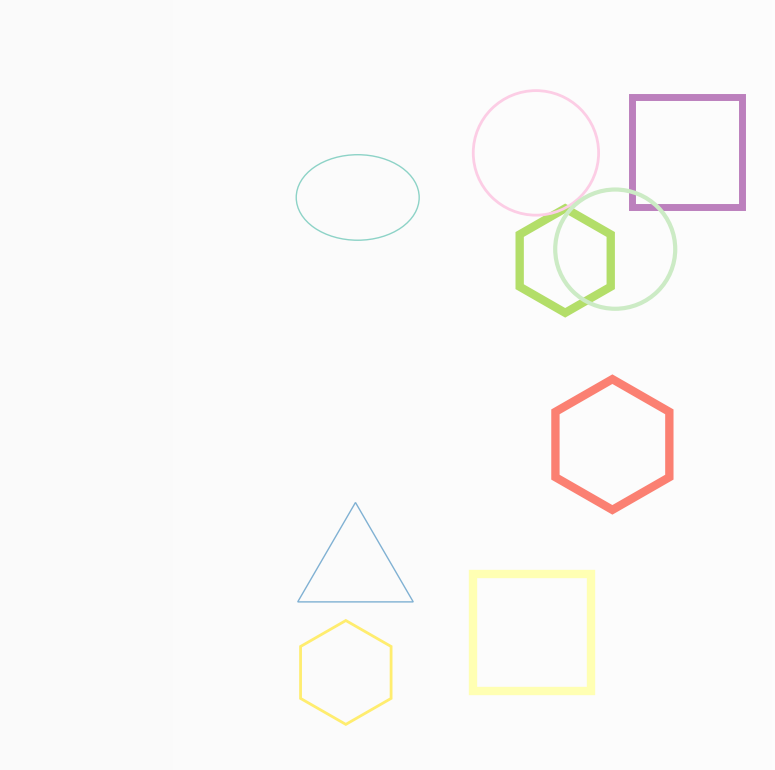[{"shape": "oval", "thickness": 0.5, "radius": 0.4, "center": [0.462, 0.744]}, {"shape": "square", "thickness": 3, "radius": 0.38, "center": [0.686, 0.179]}, {"shape": "hexagon", "thickness": 3, "radius": 0.42, "center": [0.79, 0.423]}, {"shape": "triangle", "thickness": 0.5, "radius": 0.43, "center": [0.459, 0.261]}, {"shape": "hexagon", "thickness": 3, "radius": 0.34, "center": [0.729, 0.662]}, {"shape": "circle", "thickness": 1, "radius": 0.4, "center": [0.692, 0.801]}, {"shape": "square", "thickness": 2.5, "radius": 0.36, "center": [0.886, 0.802]}, {"shape": "circle", "thickness": 1.5, "radius": 0.39, "center": [0.794, 0.676]}, {"shape": "hexagon", "thickness": 1, "radius": 0.34, "center": [0.446, 0.127]}]